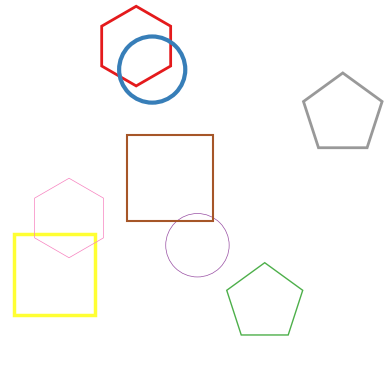[{"shape": "hexagon", "thickness": 2, "radius": 0.52, "center": [0.354, 0.88]}, {"shape": "circle", "thickness": 3, "radius": 0.43, "center": [0.395, 0.819]}, {"shape": "pentagon", "thickness": 1, "radius": 0.52, "center": [0.688, 0.214]}, {"shape": "circle", "thickness": 0.5, "radius": 0.41, "center": [0.513, 0.363]}, {"shape": "square", "thickness": 2.5, "radius": 0.53, "center": [0.141, 0.287]}, {"shape": "square", "thickness": 1.5, "radius": 0.56, "center": [0.441, 0.538]}, {"shape": "hexagon", "thickness": 0.5, "radius": 0.52, "center": [0.179, 0.434]}, {"shape": "pentagon", "thickness": 2, "radius": 0.54, "center": [0.89, 0.703]}]